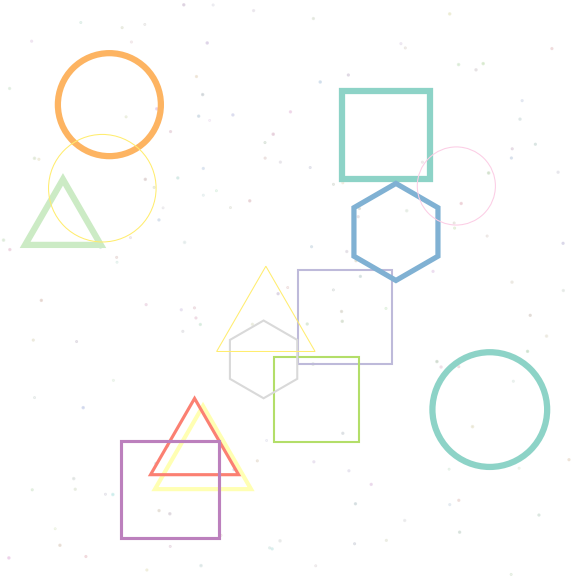[{"shape": "circle", "thickness": 3, "radius": 0.5, "center": [0.848, 0.29]}, {"shape": "square", "thickness": 3, "radius": 0.38, "center": [0.668, 0.765]}, {"shape": "triangle", "thickness": 2, "radius": 0.48, "center": [0.352, 0.2]}, {"shape": "square", "thickness": 1, "radius": 0.41, "center": [0.597, 0.45]}, {"shape": "triangle", "thickness": 1.5, "radius": 0.44, "center": [0.337, 0.221]}, {"shape": "hexagon", "thickness": 2.5, "radius": 0.42, "center": [0.686, 0.598]}, {"shape": "circle", "thickness": 3, "radius": 0.45, "center": [0.189, 0.818]}, {"shape": "square", "thickness": 1, "radius": 0.37, "center": [0.548, 0.307]}, {"shape": "circle", "thickness": 0.5, "radius": 0.34, "center": [0.79, 0.677]}, {"shape": "hexagon", "thickness": 1, "radius": 0.34, "center": [0.456, 0.377]}, {"shape": "square", "thickness": 1.5, "radius": 0.42, "center": [0.294, 0.151]}, {"shape": "triangle", "thickness": 3, "radius": 0.38, "center": [0.109, 0.613]}, {"shape": "circle", "thickness": 0.5, "radius": 0.47, "center": [0.177, 0.673]}, {"shape": "triangle", "thickness": 0.5, "radius": 0.49, "center": [0.46, 0.44]}]